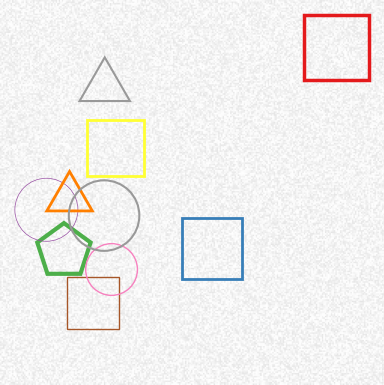[{"shape": "square", "thickness": 2.5, "radius": 0.42, "center": [0.873, 0.876]}, {"shape": "square", "thickness": 2, "radius": 0.4, "center": [0.551, 0.353]}, {"shape": "pentagon", "thickness": 3, "radius": 0.36, "center": [0.166, 0.348]}, {"shape": "circle", "thickness": 0.5, "radius": 0.41, "center": [0.12, 0.455]}, {"shape": "triangle", "thickness": 2, "radius": 0.34, "center": [0.181, 0.486]}, {"shape": "square", "thickness": 2, "radius": 0.37, "center": [0.301, 0.615]}, {"shape": "square", "thickness": 1, "radius": 0.34, "center": [0.242, 0.213]}, {"shape": "circle", "thickness": 1, "radius": 0.34, "center": [0.29, 0.3]}, {"shape": "triangle", "thickness": 1.5, "radius": 0.38, "center": [0.272, 0.775]}, {"shape": "circle", "thickness": 1.5, "radius": 0.46, "center": [0.27, 0.44]}]